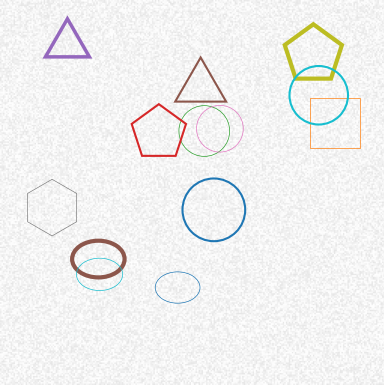[{"shape": "circle", "thickness": 1.5, "radius": 0.41, "center": [0.555, 0.455]}, {"shape": "oval", "thickness": 0.5, "radius": 0.29, "center": [0.461, 0.253]}, {"shape": "square", "thickness": 0.5, "radius": 0.32, "center": [0.871, 0.681]}, {"shape": "circle", "thickness": 0.5, "radius": 0.33, "center": [0.531, 0.66]}, {"shape": "pentagon", "thickness": 1.5, "radius": 0.37, "center": [0.413, 0.655]}, {"shape": "triangle", "thickness": 2.5, "radius": 0.33, "center": [0.175, 0.885]}, {"shape": "oval", "thickness": 3, "radius": 0.34, "center": [0.255, 0.327]}, {"shape": "triangle", "thickness": 1.5, "radius": 0.38, "center": [0.521, 0.774]}, {"shape": "circle", "thickness": 0.5, "radius": 0.3, "center": [0.571, 0.666]}, {"shape": "hexagon", "thickness": 0.5, "radius": 0.37, "center": [0.135, 0.461]}, {"shape": "pentagon", "thickness": 3, "radius": 0.39, "center": [0.814, 0.859]}, {"shape": "oval", "thickness": 0.5, "radius": 0.3, "center": [0.259, 0.287]}, {"shape": "circle", "thickness": 1.5, "radius": 0.38, "center": [0.828, 0.753]}]